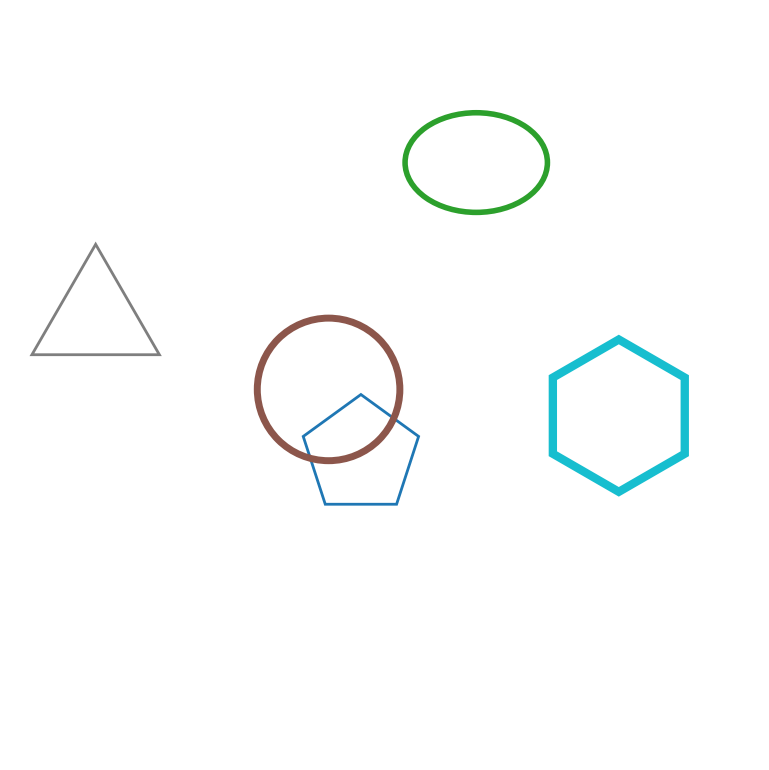[{"shape": "pentagon", "thickness": 1, "radius": 0.39, "center": [0.469, 0.409]}, {"shape": "oval", "thickness": 2, "radius": 0.46, "center": [0.619, 0.789]}, {"shape": "circle", "thickness": 2.5, "radius": 0.46, "center": [0.427, 0.494]}, {"shape": "triangle", "thickness": 1, "radius": 0.48, "center": [0.124, 0.587]}, {"shape": "hexagon", "thickness": 3, "radius": 0.49, "center": [0.804, 0.46]}]